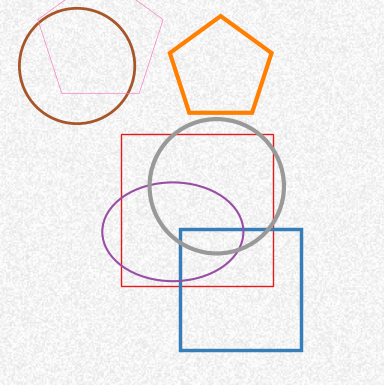[{"shape": "square", "thickness": 1, "radius": 0.99, "center": [0.513, 0.454]}, {"shape": "square", "thickness": 2.5, "radius": 0.78, "center": [0.625, 0.248]}, {"shape": "oval", "thickness": 1.5, "radius": 0.92, "center": [0.449, 0.398]}, {"shape": "pentagon", "thickness": 3, "radius": 0.69, "center": [0.573, 0.819]}, {"shape": "circle", "thickness": 2, "radius": 0.75, "center": [0.2, 0.829]}, {"shape": "pentagon", "thickness": 0.5, "radius": 0.86, "center": [0.261, 0.896]}, {"shape": "circle", "thickness": 3, "radius": 0.87, "center": [0.563, 0.516]}]